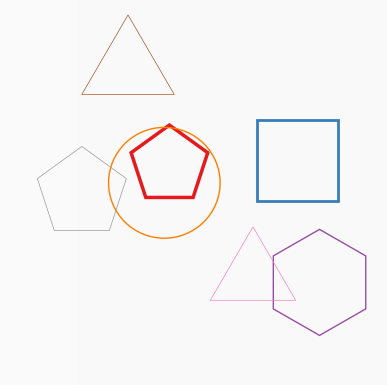[{"shape": "pentagon", "thickness": 2.5, "radius": 0.52, "center": [0.437, 0.571]}, {"shape": "square", "thickness": 2, "radius": 0.53, "center": [0.768, 0.582]}, {"shape": "hexagon", "thickness": 1, "radius": 0.69, "center": [0.825, 0.267]}, {"shape": "circle", "thickness": 1, "radius": 0.72, "center": [0.424, 0.525]}, {"shape": "triangle", "thickness": 0.5, "radius": 0.69, "center": [0.33, 0.823]}, {"shape": "triangle", "thickness": 0.5, "radius": 0.64, "center": [0.653, 0.284]}, {"shape": "pentagon", "thickness": 0.5, "radius": 0.6, "center": [0.211, 0.499]}]